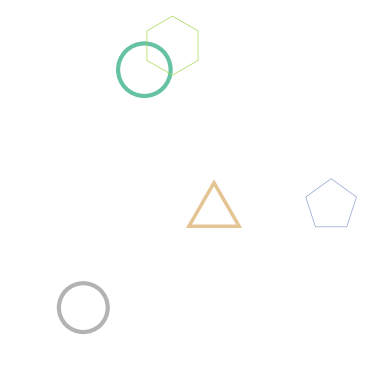[{"shape": "circle", "thickness": 3, "radius": 0.34, "center": [0.375, 0.819]}, {"shape": "pentagon", "thickness": 0.5, "radius": 0.35, "center": [0.86, 0.467]}, {"shape": "hexagon", "thickness": 0.5, "radius": 0.38, "center": [0.448, 0.881]}, {"shape": "triangle", "thickness": 2.5, "radius": 0.38, "center": [0.556, 0.45]}, {"shape": "circle", "thickness": 3, "radius": 0.32, "center": [0.216, 0.201]}]